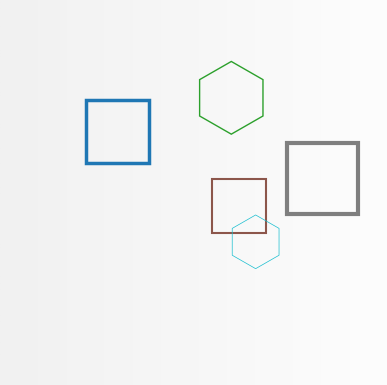[{"shape": "square", "thickness": 2.5, "radius": 0.41, "center": [0.303, 0.659]}, {"shape": "hexagon", "thickness": 1, "radius": 0.47, "center": [0.597, 0.746]}, {"shape": "square", "thickness": 1.5, "radius": 0.35, "center": [0.616, 0.465]}, {"shape": "square", "thickness": 3, "radius": 0.46, "center": [0.833, 0.536]}, {"shape": "hexagon", "thickness": 0.5, "radius": 0.35, "center": [0.66, 0.372]}]